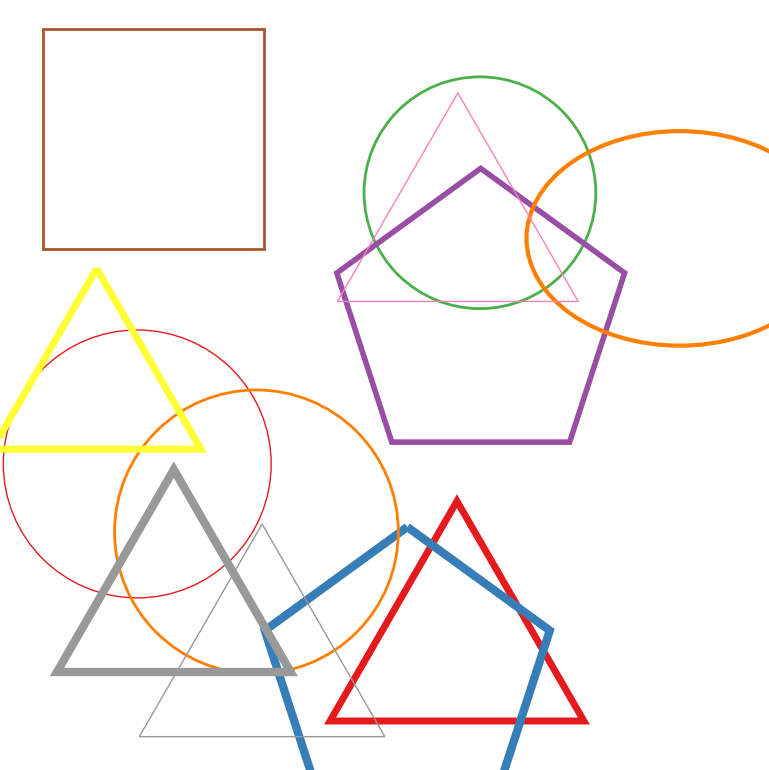[{"shape": "circle", "thickness": 0.5, "radius": 0.87, "center": [0.178, 0.397]}, {"shape": "triangle", "thickness": 2.5, "radius": 0.95, "center": [0.593, 0.159]}, {"shape": "pentagon", "thickness": 3, "radius": 0.97, "center": [0.529, 0.121]}, {"shape": "circle", "thickness": 1, "radius": 0.75, "center": [0.623, 0.75]}, {"shape": "pentagon", "thickness": 2, "radius": 0.98, "center": [0.624, 0.585]}, {"shape": "oval", "thickness": 1.5, "radius": 1.0, "center": [0.883, 0.69]}, {"shape": "circle", "thickness": 1, "radius": 0.92, "center": [0.333, 0.309]}, {"shape": "triangle", "thickness": 2.5, "radius": 0.78, "center": [0.126, 0.495]}, {"shape": "square", "thickness": 1, "radius": 0.72, "center": [0.199, 0.819]}, {"shape": "triangle", "thickness": 0.5, "radius": 0.9, "center": [0.595, 0.699]}, {"shape": "triangle", "thickness": 0.5, "radius": 0.92, "center": [0.34, 0.135]}, {"shape": "triangle", "thickness": 3, "radius": 0.88, "center": [0.226, 0.215]}]